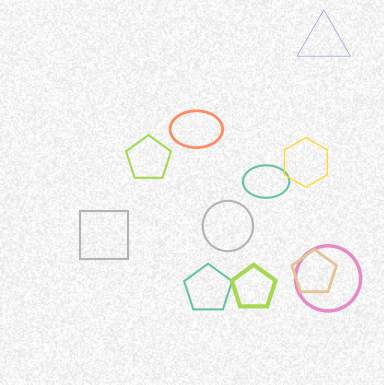[{"shape": "pentagon", "thickness": 1.5, "radius": 0.33, "center": [0.541, 0.249]}, {"shape": "oval", "thickness": 1.5, "radius": 0.3, "center": [0.691, 0.528]}, {"shape": "oval", "thickness": 2, "radius": 0.34, "center": [0.51, 0.664]}, {"shape": "triangle", "thickness": 0.5, "radius": 0.4, "center": [0.841, 0.894]}, {"shape": "circle", "thickness": 2.5, "radius": 0.42, "center": [0.852, 0.277]}, {"shape": "pentagon", "thickness": 1.5, "radius": 0.31, "center": [0.386, 0.588]}, {"shape": "pentagon", "thickness": 3, "radius": 0.3, "center": [0.659, 0.253]}, {"shape": "hexagon", "thickness": 1, "radius": 0.32, "center": [0.795, 0.578]}, {"shape": "pentagon", "thickness": 2, "radius": 0.3, "center": [0.816, 0.292]}, {"shape": "square", "thickness": 1.5, "radius": 0.31, "center": [0.271, 0.39]}, {"shape": "circle", "thickness": 1.5, "radius": 0.33, "center": [0.592, 0.413]}]